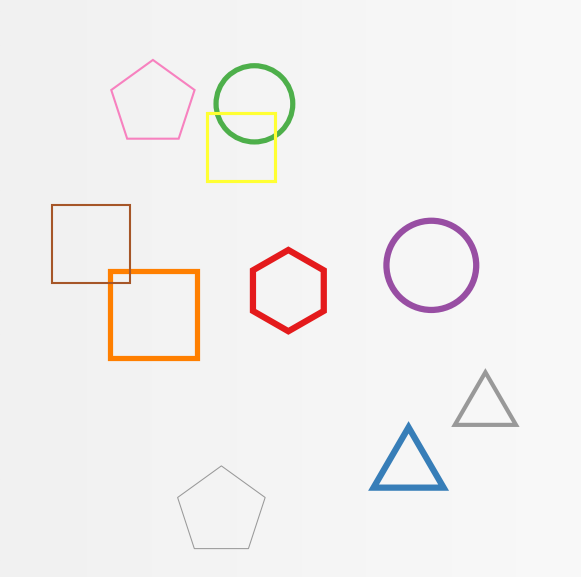[{"shape": "hexagon", "thickness": 3, "radius": 0.35, "center": [0.496, 0.496]}, {"shape": "triangle", "thickness": 3, "radius": 0.35, "center": [0.703, 0.19]}, {"shape": "circle", "thickness": 2.5, "radius": 0.33, "center": [0.438, 0.819]}, {"shape": "circle", "thickness": 3, "radius": 0.39, "center": [0.742, 0.54]}, {"shape": "square", "thickness": 2.5, "radius": 0.38, "center": [0.264, 0.454]}, {"shape": "square", "thickness": 1.5, "radius": 0.29, "center": [0.415, 0.744]}, {"shape": "square", "thickness": 1, "radius": 0.34, "center": [0.157, 0.576]}, {"shape": "pentagon", "thickness": 1, "radius": 0.38, "center": [0.263, 0.82]}, {"shape": "pentagon", "thickness": 0.5, "radius": 0.4, "center": [0.381, 0.113]}, {"shape": "triangle", "thickness": 2, "radius": 0.3, "center": [0.835, 0.294]}]